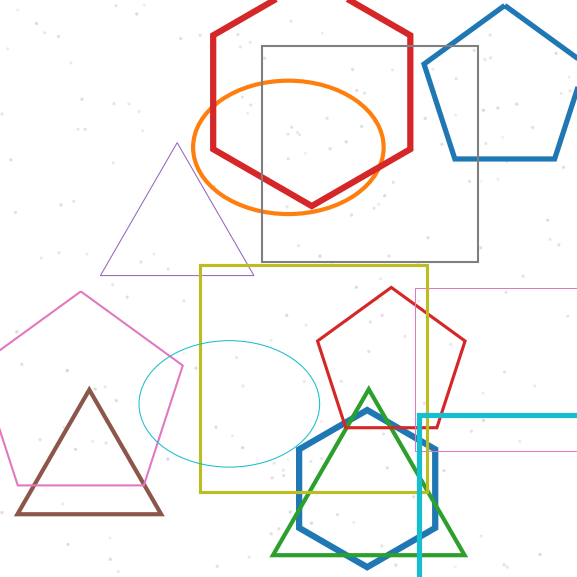[{"shape": "hexagon", "thickness": 3, "radius": 0.68, "center": [0.636, 0.153]}, {"shape": "pentagon", "thickness": 2.5, "radius": 0.73, "center": [0.874, 0.843]}, {"shape": "oval", "thickness": 2, "radius": 0.82, "center": [0.499, 0.744]}, {"shape": "triangle", "thickness": 2, "radius": 0.96, "center": [0.639, 0.134]}, {"shape": "hexagon", "thickness": 3, "radius": 0.99, "center": [0.54, 0.839]}, {"shape": "pentagon", "thickness": 1.5, "radius": 0.67, "center": [0.678, 0.367]}, {"shape": "triangle", "thickness": 0.5, "radius": 0.77, "center": [0.307, 0.599]}, {"shape": "triangle", "thickness": 2, "radius": 0.72, "center": [0.155, 0.181]}, {"shape": "square", "thickness": 0.5, "radius": 0.71, "center": [0.86, 0.359]}, {"shape": "pentagon", "thickness": 1, "radius": 0.93, "center": [0.14, 0.309]}, {"shape": "square", "thickness": 1, "radius": 0.94, "center": [0.64, 0.733]}, {"shape": "square", "thickness": 1.5, "radius": 0.98, "center": [0.543, 0.343]}, {"shape": "square", "thickness": 2.5, "radius": 0.77, "center": [0.879, 0.128]}, {"shape": "oval", "thickness": 0.5, "radius": 0.78, "center": [0.397, 0.3]}]